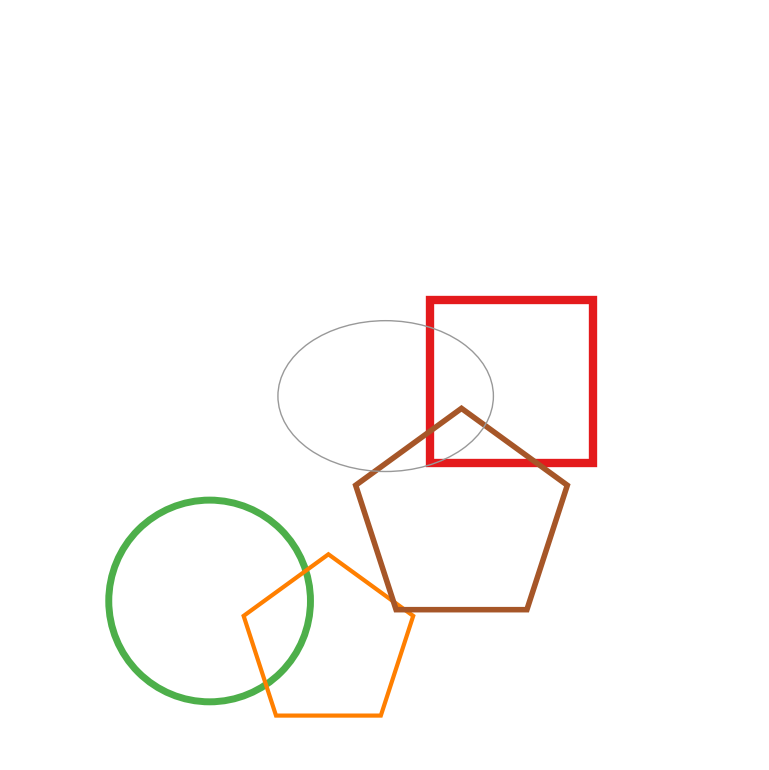[{"shape": "square", "thickness": 3, "radius": 0.53, "center": [0.664, 0.505]}, {"shape": "circle", "thickness": 2.5, "radius": 0.65, "center": [0.272, 0.22]}, {"shape": "pentagon", "thickness": 1.5, "radius": 0.58, "center": [0.427, 0.164]}, {"shape": "pentagon", "thickness": 2, "radius": 0.72, "center": [0.599, 0.325]}, {"shape": "oval", "thickness": 0.5, "radius": 0.7, "center": [0.501, 0.486]}]